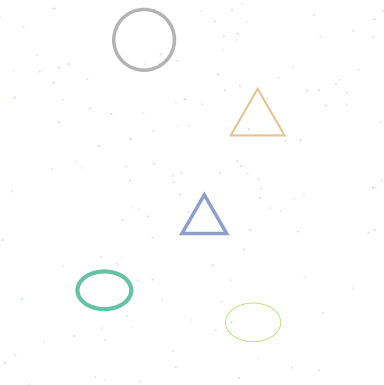[{"shape": "oval", "thickness": 3, "radius": 0.35, "center": [0.271, 0.246]}, {"shape": "triangle", "thickness": 2.5, "radius": 0.34, "center": [0.531, 0.427]}, {"shape": "oval", "thickness": 0.5, "radius": 0.36, "center": [0.657, 0.163]}, {"shape": "triangle", "thickness": 1.5, "radius": 0.4, "center": [0.669, 0.689]}, {"shape": "circle", "thickness": 2.5, "radius": 0.39, "center": [0.374, 0.897]}]